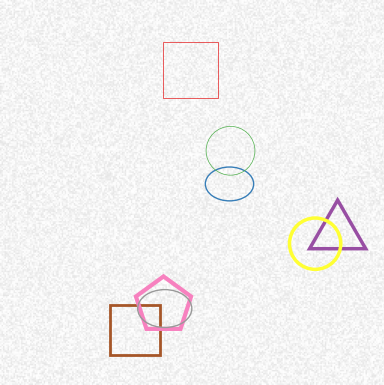[{"shape": "square", "thickness": 0.5, "radius": 0.36, "center": [0.495, 0.818]}, {"shape": "oval", "thickness": 1, "radius": 0.31, "center": [0.596, 0.522]}, {"shape": "circle", "thickness": 0.5, "radius": 0.32, "center": [0.599, 0.608]}, {"shape": "triangle", "thickness": 2.5, "radius": 0.42, "center": [0.877, 0.396]}, {"shape": "circle", "thickness": 2.5, "radius": 0.33, "center": [0.819, 0.367]}, {"shape": "square", "thickness": 2, "radius": 0.32, "center": [0.352, 0.144]}, {"shape": "pentagon", "thickness": 3, "radius": 0.38, "center": [0.425, 0.207]}, {"shape": "oval", "thickness": 1, "radius": 0.35, "center": [0.428, 0.199]}]